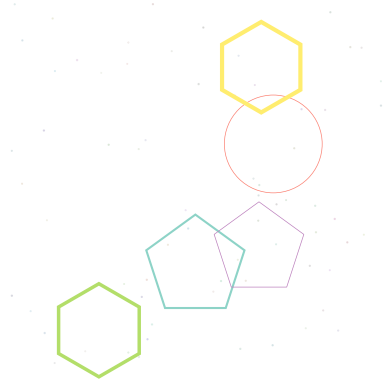[{"shape": "pentagon", "thickness": 1.5, "radius": 0.67, "center": [0.507, 0.308]}, {"shape": "circle", "thickness": 0.5, "radius": 0.64, "center": [0.71, 0.626]}, {"shape": "hexagon", "thickness": 2.5, "radius": 0.6, "center": [0.257, 0.142]}, {"shape": "pentagon", "thickness": 0.5, "radius": 0.61, "center": [0.673, 0.353]}, {"shape": "hexagon", "thickness": 3, "radius": 0.59, "center": [0.679, 0.826]}]